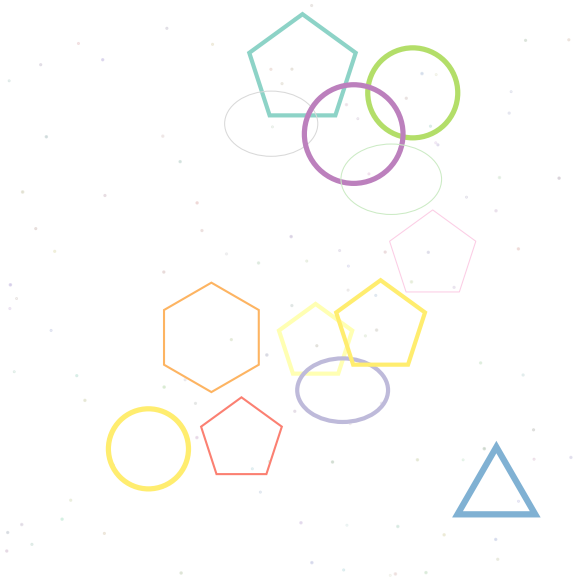[{"shape": "pentagon", "thickness": 2, "radius": 0.48, "center": [0.524, 0.878]}, {"shape": "pentagon", "thickness": 2, "radius": 0.33, "center": [0.546, 0.406]}, {"shape": "oval", "thickness": 2, "radius": 0.39, "center": [0.593, 0.323]}, {"shape": "pentagon", "thickness": 1, "radius": 0.37, "center": [0.418, 0.238]}, {"shape": "triangle", "thickness": 3, "radius": 0.39, "center": [0.86, 0.147]}, {"shape": "hexagon", "thickness": 1, "radius": 0.47, "center": [0.366, 0.415]}, {"shape": "circle", "thickness": 2.5, "radius": 0.39, "center": [0.715, 0.838]}, {"shape": "pentagon", "thickness": 0.5, "radius": 0.39, "center": [0.749, 0.557]}, {"shape": "oval", "thickness": 0.5, "radius": 0.4, "center": [0.47, 0.785]}, {"shape": "circle", "thickness": 2.5, "radius": 0.43, "center": [0.612, 0.767]}, {"shape": "oval", "thickness": 0.5, "radius": 0.44, "center": [0.678, 0.689]}, {"shape": "pentagon", "thickness": 2, "radius": 0.4, "center": [0.659, 0.433]}, {"shape": "circle", "thickness": 2.5, "radius": 0.35, "center": [0.257, 0.222]}]